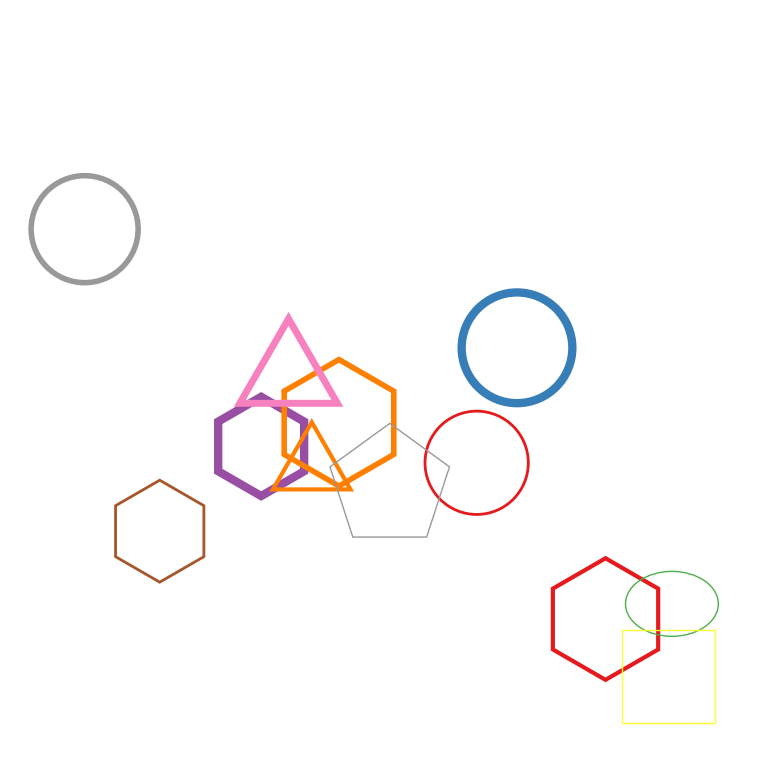[{"shape": "circle", "thickness": 1, "radius": 0.34, "center": [0.619, 0.399]}, {"shape": "hexagon", "thickness": 1.5, "radius": 0.39, "center": [0.786, 0.196]}, {"shape": "circle", "thickness": 3, "radius": 0.36, "center": [0.671, 0.548]}, {"shape": "oval", "thickness": 0.5, "radius": 0.3, "center": [0.873, 0.216]}, {"shape": "hexagon", "thickness": 3, "radius": 0.32, "center": [0.339, 0.42]}, {"shape": "hexagon", "thickness": 2, "radius": 0.41, "center": [0.44, 0.451]}, {"shape": "triangle", "thickness": 1.5, "radius": 0.29, "center": [0.405, 0.393]}, {"shape": "square", "thickness": 0.5, "radius": 0.3, "center": [0.869, 0.121]}, {"shape": "hexagon", "thickness": 1, "radius": 0.33, "center": [0.207, 0.31]}, {"shape": "triangle", "thickness": 2.5, "radius": 0.37, "center": [0.375, 0.513]}, {"shape": "circle", "thickness": 2, "radius": 0.35, "center": [0.11, 0.702]}, {"shape": "pentagon", "thickness": 0.5, "radius": 0.41, "center": [0.506, 0.369]}]